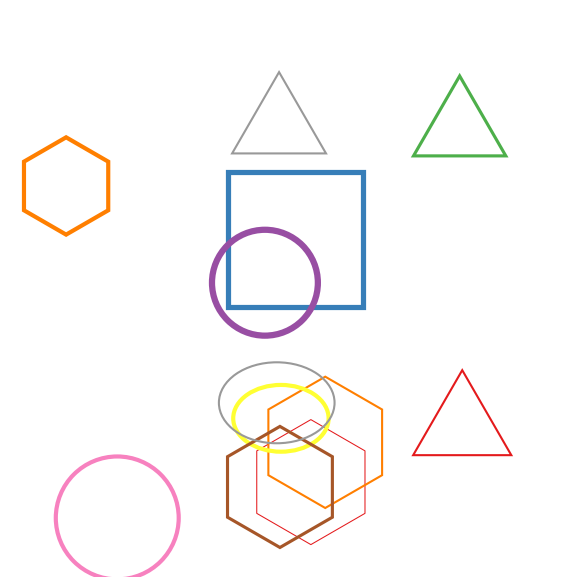[{"shape": "triangle", "thickness": 1, "radius": 0.49, "center": [0.8, 0.26]}, {"shape": "hexagon", "thickness": 0.5, "radius": 0.54, "center": [0.538, 0.164]}, {"shape": "square", "thickness": 2.5, "radius": 0.58, "center": [0.511, 0.584]}, {"shape": "triangle", "thickness": 1.5, "radius": 0.46, "center": [0.796, 0.775]}, {"shape": "circle", "thickness": 3, "radius": 0.46, "center": [0.459, 0.51]}, {"shape": "hexagon", "thickness": 2, "radius": 0.42, "center": [0.114, 0.677]}, {"shape": "hexagon", "thickness": 1, "radius": 0.57, "center": [0.563, 0.233]}, {"shape": "oval", "thickness": 2, "radius": 0.41, "center": [0.486, 0.275]}, {"shape": "hexagon", "thickness": 1.5, "radius": 0.52, "center": [0.485, 0.156]}, {"shape": "circle", "thickness": 2, "radius": 0.53, "center": [0.203, 0.102]}, {"shape": "triangle", "thickness": 1, "radius": 0.47, "center": [0.483, 0.78]}, {"shape": "oval", "thickness": 1, "radius": 0.5, "center": [0.479, 0.302]}]